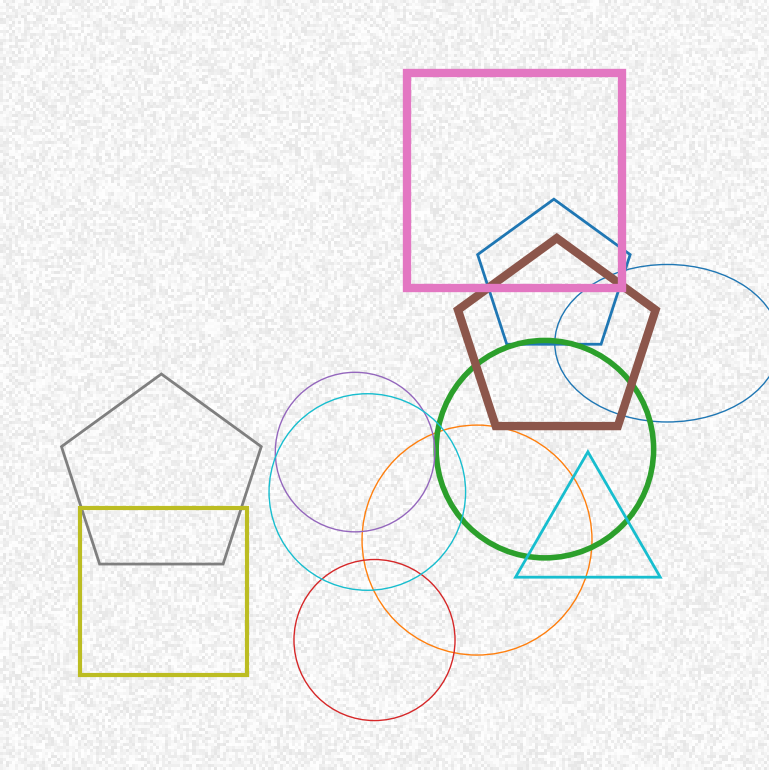[{"shape": "pentagon", "thickness": 1, "radius": 0.52, "center": [0.719, 0.637]}, {"shape": "oval", "thickness": 0.5, "radius": 0.73, "center": [0.867, 0.554]}, {"shape": "circle", "thickness": 0.5, "radius": 0.75, "center": [0.62, 0.299]}, {"shape": "circle", "thickness": 2, "radius": 0.71, "center": [0.708, 0.417]}, {"shape": "circle", "thickness": 0.5, "radius": 0.52, "center": [0.486, 0.169]}, {"shape": "circle", "thickness": 0.5, "radius": 0.52, "center": [0.461, 0.413]}, {"shape": "pentagon", "thickness": 3, "radius": 0.67, "center": [0.723, 0.556]}, {"shape": "square", "thickness": 3, "radius": 0.7, "center": [0.668, 0.766]}, {"shape": "pentagon", "thickness": 1, "radius": 0.68, "center": [0.21, 0.378]}, {"shape": "square", "thickness": 1.5, "radius": 0.54, "center": [0.212, 0.232]}, {"shape": "triangle", "thickness": 1, "radius": 0.54, "center": [0.764, 0.305]}, {"shape": "circle", "thickness": 0.5, "radius": 0.64, "center": [0.477, 0.361]}]